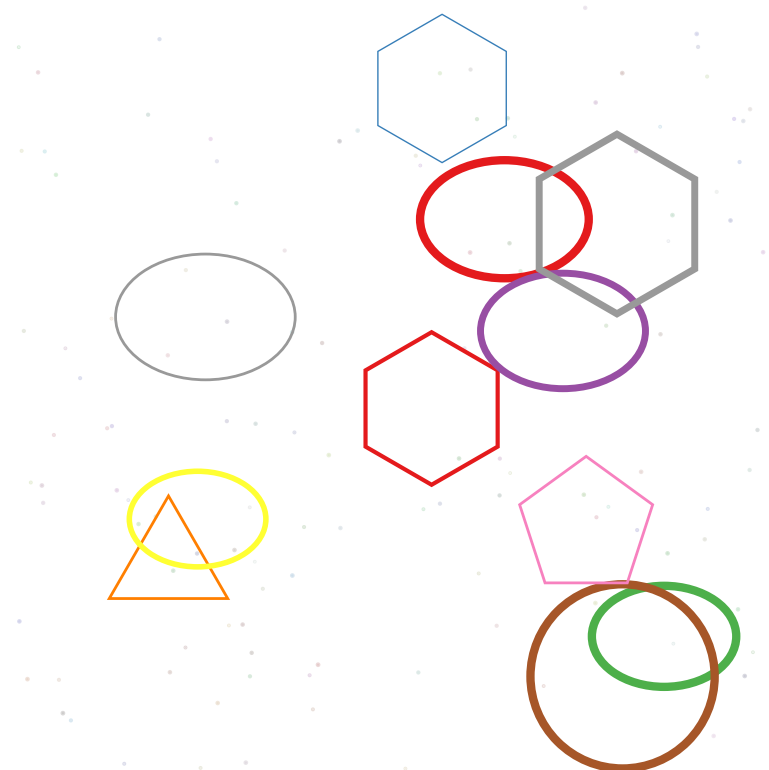[{"shape": "hexagon", "thickness": 1.5, "radius": 0.5, "center": [0.561, 0.469]}, {"shape": "oval", "thickness": 3, "radius": 0.55, "center": [0.655, 0.715]}, {"shape": "hexagon", "thickness": 0.5, "radius": 0.48, "center": [0.574, 0.885]}, {"shape": "oval", "thickness": 3, "radius": 0.47, "center": [0.862, 0.174]}, {"shape": "oval", "thickness": 2.5, "radius": 0.54, "center": [0.731, 0.57]}, {"shape": "triangle", "thickness": 1, "radius": 0.44, "center": [0.219, 0.267]}, {"shape": "oval", "thickness": 2, "radius": 0.44, "center": [0.257, 0.326]}, {"shape": "circle", "thickness": 3, "radius": 0.6, "center": [0.809, 0.122]}, {"shape": "pentagon", "thickness": 1, "radius": 0.45, "center": [0.761, 0.316]}, {"shape": "oval", "thickness": 1, "radius": 0.58, "center": [0.267, 0.588]}, {"shape": "hexagon", "thickness": 2.5, "radius": 0.58, "center": [0.801, 0.709]}]